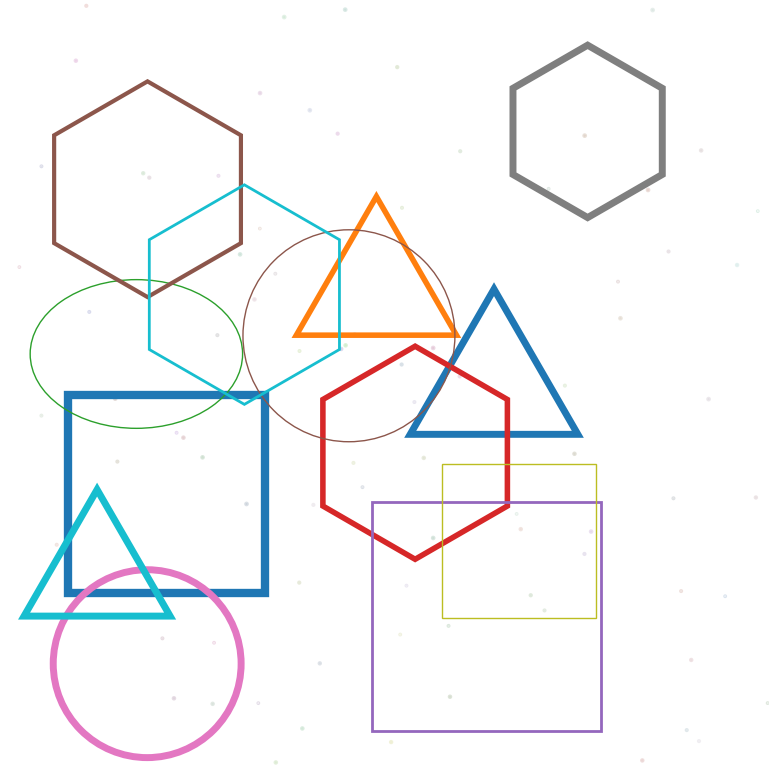[{"shape": "triangle", "thickness": 2.5, "radius": 0.63, "center": [0.642, 0.499]}, {"shape": "square", "thickness": 3, "radius": 0.64, "center": [0.216, 0.359]}, {"shape": "triangle", "thickness": 2, "radius": 0.6, "center": [0.489, 0.625]}, {"shape": "oval", "thickness": 0.5, "radius": 0.69, "center": [0.177, 0.54]}, {"shape": "hexagon", "thickness": 2, "radius": 0.69, "center": [0.539, 0.412]}, {"shape": "square", "thickness": 1, "radius": 0.74, "center": [0.632, 0.199]}, {"shape": "hexagon", "thickness": 1.5, "radius": 0.7, "center": [0.192, 0.754]}, {"shape": "circle", "thickness": 0.5, "radius": 0.69, "center": [0.453, 0.564]}, {"shape": "circle", "thickness": 2.5, "radius": 0.61, "center": [0.191, 0.138]}, {"shape": "hexagon", "thickness": 2.5, "radius": 0.56, "center": [0.763, 0.829]}, {"shape": "square", "thickness": 0.5, "radius": 0.5, "center": [0.674, 0.298]}, {"shape": "hexagon", "thickness": 1, "radius": 0.71, "center": [0.317, 0.617]}, {"shape": "triangle", "thickness": 2.5, "radius": 0.55, "center": [0.126, 0.255]}]